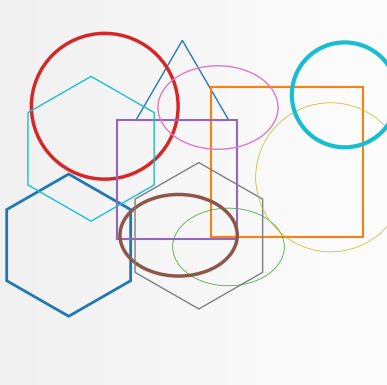[{"shape": "triangle", "thickness": 1, "radius": 0.69, "center": [0.471, 0.757]}, {"shape": "hexagon", "thickness": 2, "radius": 0.92, "center": [0.177, 0.363]}, {"shape": "square", "thickness": 1.5, "radius": 0.98, "center": [0.741, 0.58]}, {"shape": "oval", "thickness": 0.5, "radius": 0.72, "center": [0.59, 0.359]}, {"shape": "circle", "thickness": 2.5, "radius": 0.95, "center": [0.27, 0.724]}, {"shape": "square", "thickness": 1.5, "radius": 0.77, "center": [0.456, 0.534]}, {"shape": "oval", "thickness": 2.5, "radius": 0.76, "center": [0.461, 0.389]}, {"shape": "oval", "thickness": 1, "radius": 0.77, "center": [0.563, 0.721]}, {"shape": "hexagon", "thickness": 1, "radius": 0.95, "center": [0.513, 0.388]}, {"shape": "circle", "thickness": 0.5, "radius": 0.97, "center": [0.853, 0.539]}, {"shape": "hexagon", "thickness": 1, "radius": 0.94, "center": [0.235, 0.614]}, {"shape": "circle", "thickness": 3, "radius": 0.68, "center": [0.889, 0.754]}]